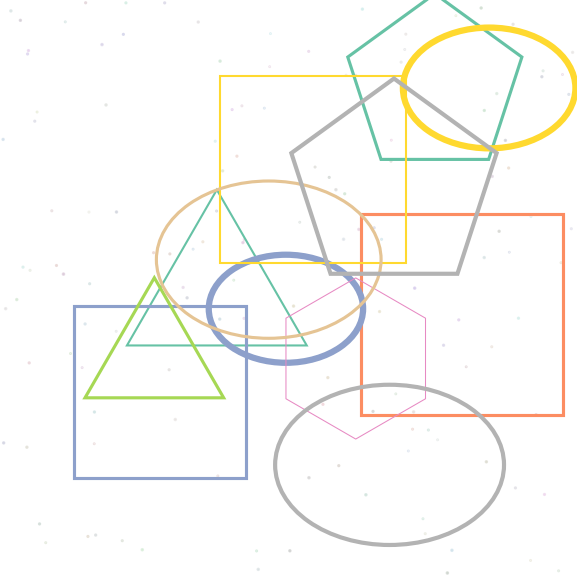[{"shape": "triangle", "thickness": 1, "radius": 0.9, "center": [0.375, 0.491]}, {"shape": "pentagon", "thickness": 1.5, "radius": 0.79, "center": [0.753, 0.851]}, {"shape": "square", "thickness": 1.5, "radius": 0.87, "center": [0.8, 0.455]}, {"shape": "oval", "thickness": 3, "radius": 0.67, "center": [0.495, 0.465]}, {"shape": "square", "thickness": 1.5, "radius": 0.74, "center": [0.277, 0.32]}, {"shape": "hexagon", "thickness": 0.5, "radius": 0.7, "center": [0.616, 0.378]}, {"shape": "triangle", "thickness": 1.5, "radius": 0.69, "center": [0.267, 0.38]}, {"shape": "square", "thickness": 1, "radius": 0.81, "center": [0.542, 0.706]}, {"shape": "oval", "thickness": 3, "radius": 0.75, "center": [0.847, 0.847]}, {"shape": "oval", "thickness": 1.5, "radius": 0.97, "center": [0.465, 0.55]}, {"shape": "oval", "thickness": 2, "radius": 0.99, "center": [0.675, 0.194]}, {"shape": "pentagon", "thickness": 2, "radius": 0.93, "center": [0.682, 0.676]}]